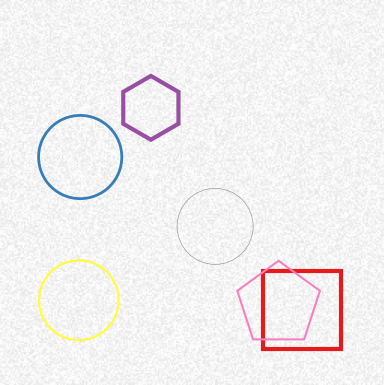[{"shape": "square", "thickness": 3, "radius": 0.5, "center": [0.784, 0.195]}, {"shape": "circle", "thickness": 2, "radius": 0.54, "center": [0.208, 0.592]}, {"shape": "hexagon", "thickness": 3, "radius": 0.41, "center": [0.392, 0.72]}, {"shape": "circle", "thickness": 1.5, "radius": 0.52, "center": [0.205, 0.22]}, {"shape": "pentagon", "thickness": 1.5, "radius": 0.56, "center": [0.724, 0.21]}, {"shape": "circle", "thickness": 0.5, "radius": 0.49, "center": [0.559, 0.412]}]